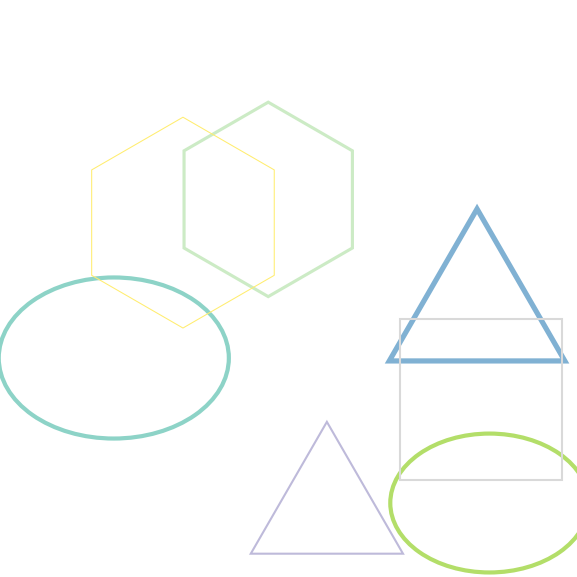[{"shape": "oval", "thickness": 2, "radius": 1.0, "center": [0.197, 0.379]}, {"shape": "triangle", "thickness": 1, "radius": 0.76, "center": [0.566, 0.116]}, {"shape": "triangle", "thickness": 2.5, "radius": 0.88, "center": [0.826, 0.462]}, {"shape": "oval", "thickness": 2, "radius": 0.86, "center": [0.848, 0.128]}, {"shape": "square", "thickness": 1, "radius": 0.7, "center": [0.833, 0.308]}, {"shape": "hexagon", "thickness": 1.5, "radius": 0.84, "center": [0.464, 0.654]}, {"shape": "hexagon", "thickness": 0.5, "radius": 0.91, "center": [0.317, 0.614]}]